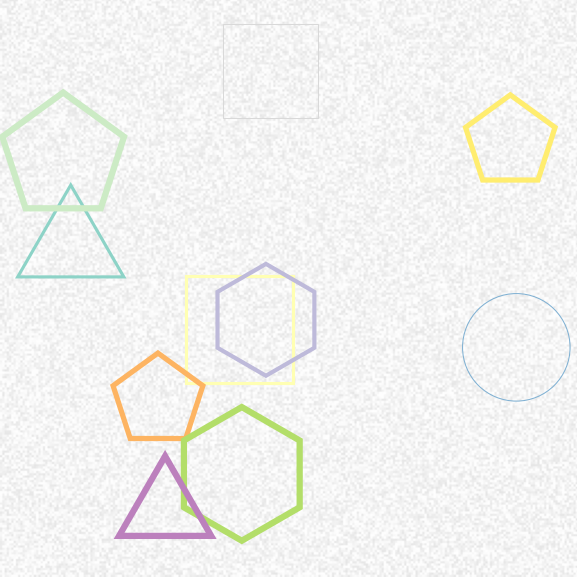[{"shape": "triangle", "thickness": 1.5, "radius": 0.53, "center": [0.123, 0.573]}, {"shape": "square", "thickness": 1.5, "radius": 0.46, "center": [0.415, 0.428]}, {"shape": "hexagon", "thickness": 2, "radius": 0.48, "center": [0.46, 0.445]}, {"shape": "circle", "thickness": 0.5, "radius": 0.47, "center": [0.894, 0.398]}, {"shape": "pentagon", "thickness": 2.5, "radius": 0.41, "center": [0.274, 0.306]}, {"shape": "hexagon", "thickness": 3, "radius": 0.58, "center": [0.419, 0.179]}, {"shape": "square", "thickness": 0.5, "radius": 0.41, "center": [0.469, 0.876]}, {"shape": "triangle", "thickness": 3, "radius": 0.46, "center": [0.286, 0.117]}, {"shape": "pentagon", "thickness": 3, "radius": 0.55, "center": [0.109, 0.728]}, {"shape": "pentagon", "thickness": 2.5, "radius": 0.41, "center": [0.884, 0.753]}]